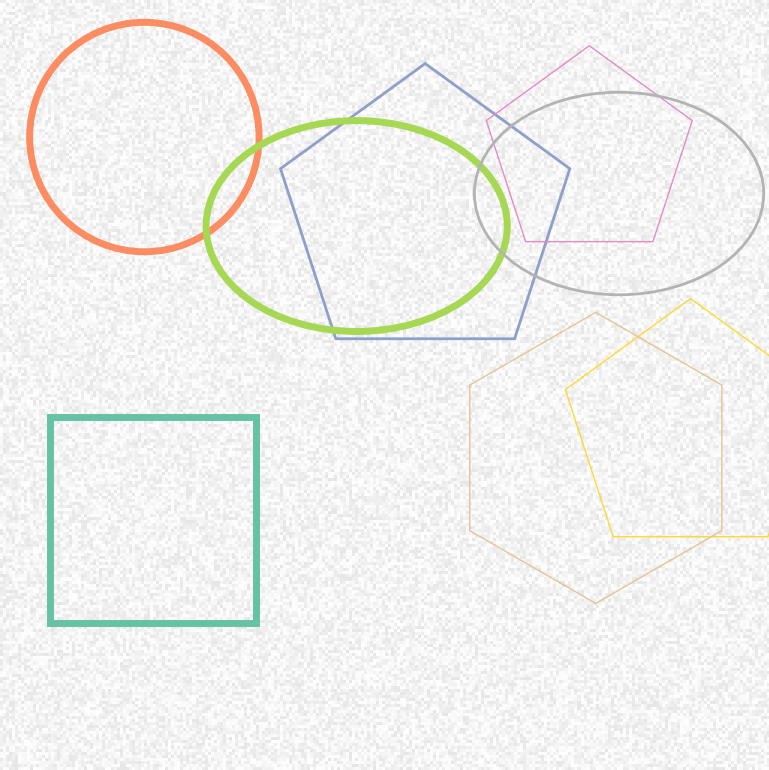[{"shape": "square", "thickness": 2.5, "radius": 0.67, "center": [0.199, 0.325]}, {"shape": "circle", "thickness": 2.5, "radius": 0.75, "center": [0.187, 0.822]}, {"shape": "pentagon", "thickness": 1, "radius": 0.99, "center": [0.552, 0.72]}, {"shape": "pentagon", "thickness": 0.5, "radius": 0.7, "center": [0.765, 0.8]}, {"shape": "oval", "thickness": 2.5, "radius": 0.98, "center": [0.463, 0.706]}, {"shape": "pentagon", "thickness": 0.5, "radius": 0.85, "center": [0.897, 0.441]}, {"shape": "hexagon", "thickness": 0.5, "radius": 0.95, "center": [0.774, 0.405]}, {"shape": "oval", "thickness": 1, "radius": 0.94, "center": [0.804, 0.749]}]